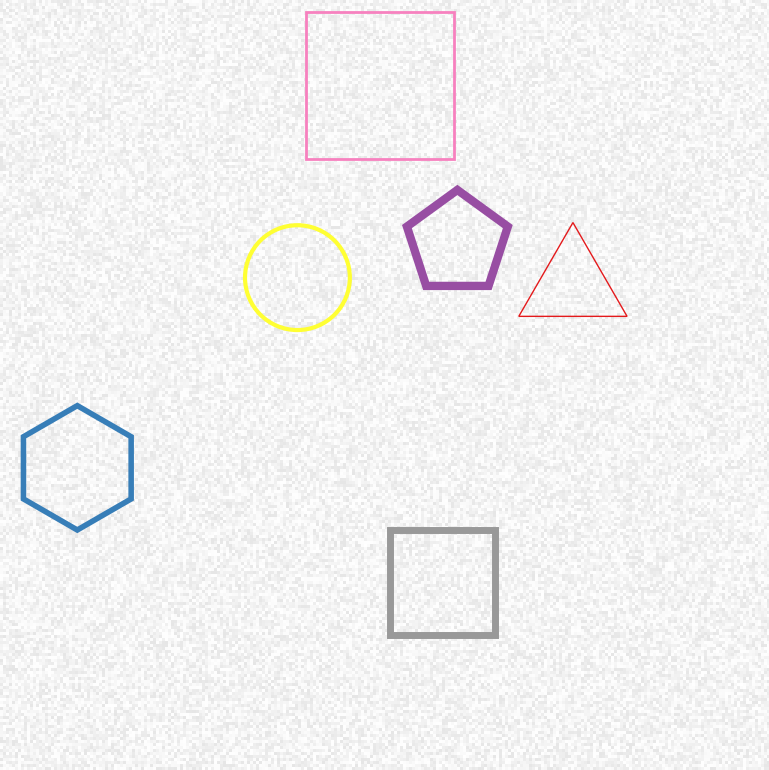[{"shape": "triangle", "thickness": 0.5, "radius": 0.41, "center": [0.744, 0.63]}, {"shape": "hexagon", "thickness": 2, "radius": 0.4, "center": [0.1, 0.392]}, {"shape": "pentagon", "thickness": 3, "radius": 0.34, "center": [0.594, 0.684]}, {"shape": "circle", "thickness": 1.5, "radius": 0.34, "center": [0.386, 0.639]}, {"shape": "square", "thickness": 1, "radius": 0.48, "center": [0.494, 0.889]}, {"shape": "square", "thickness": 2.5, "radius": 0.34, "center": [0.574, 0.244]}]